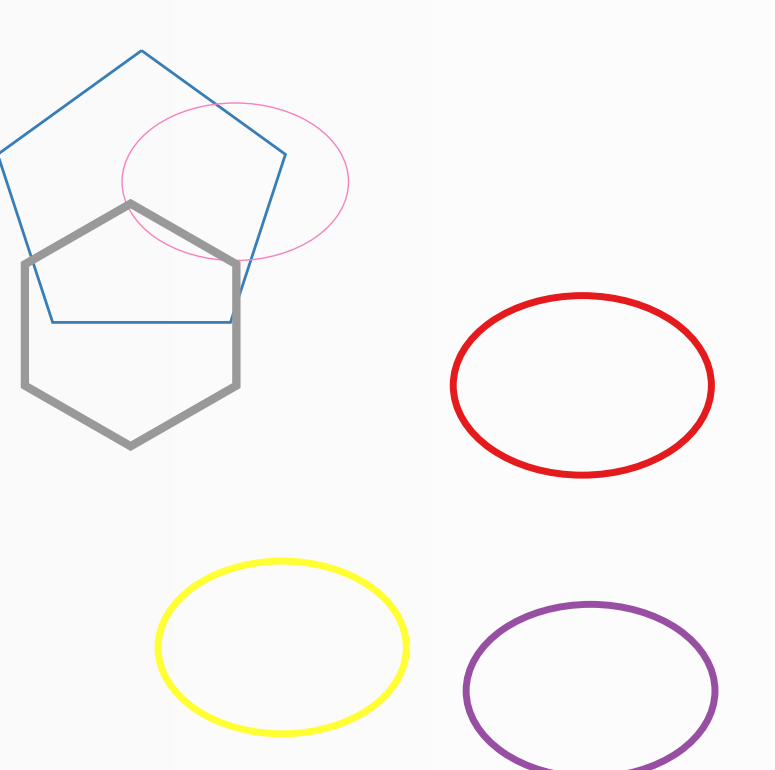[{"shape": "oval", "thickness": 2.5, "radius": 0.83, "center": [0.751, 0.5]}, {"shape": "pentagon", "thickness": 1, "radius": 0.98, "center": [0.183, 0.739]}, {"shape": "oval", "thickness": 2.5, "radius": 0.8, "center": [0.762, 0.103]}, {"shape": "oval", "thickness": 2.5, "radius": 0.8, "center": [0.364, 0.159]}, {"shape": "oval", "thickness": 0.5, "radius": 0.73, "center": [0.304, 0.764]}, {"shape": "hexagon", "thickness": 3, "radius": 0.79, "center": [0.169, 0.578]}]